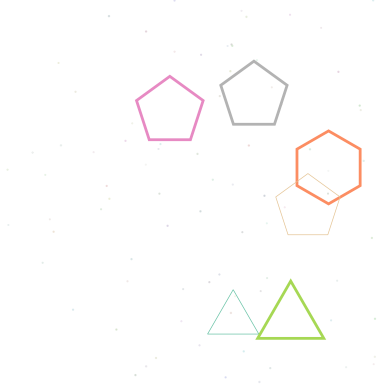[{"shape": "triangle", "thickness": 0.5, "radius": 0.38, "center": [0.606, 0.171]}, {"shape": "hexagon", "thickness": 2, "radius": 0.47, "center": [0.853, 0.565]}, {"shape": "pentagon", "thickness": 2, "radius": 0.45, "center": [0.441, 0.711]}, {"shape": "triangle", "thickness": 2, "radius": 0.5, "center": [0.755, 0.171]}, {"shape": "pentagon", "thickness": 0.5, "radius": 0.44, "center": [0.8, 0.461]}, {"shape": "pentagon", "thickness": 2, "radius": 0.45, "center": [0.66, 0.751]}]